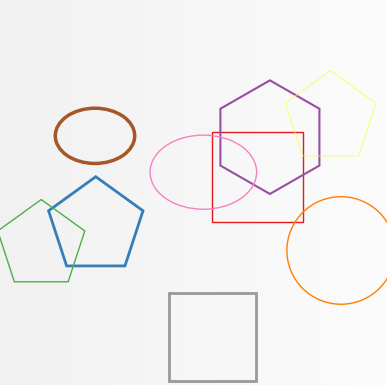[{"shape": "square", "thickness": 1, "radius": 0.58, "center": [0.665, 0.541]}, {"shape": "pentagon", "thickness": 2, "radius": 0.64, "center": [0.247, 0.413]}, {"shape": "pentagon", "thickness": 1, "radius": 0.59, "center": [0.106, 0.364]}, {"shape": "hexagon", "thickness": 1.5, "radius": 0.74, "center": [0.697, 0.644]}, {"shape": "circle", "thickness": 1, "radius": 0.7, "center": [0.88, 0.349]}, {"shape": "pentagon", "thickness": 0.5, "radius": 0.61, "center": [0.853, 0.694]}, {"shape": "oval", "thickness": 2.5, "radius": 0.51, "center": [0.245, 0.647]}, {"shape": "oval", "thickness": 1, "radius": 0.69, "center": [0.525, 0.553]}, {"shape": "square", "thickness": 2, "radius": 0.57, "center": [0.548, 0.125]}]